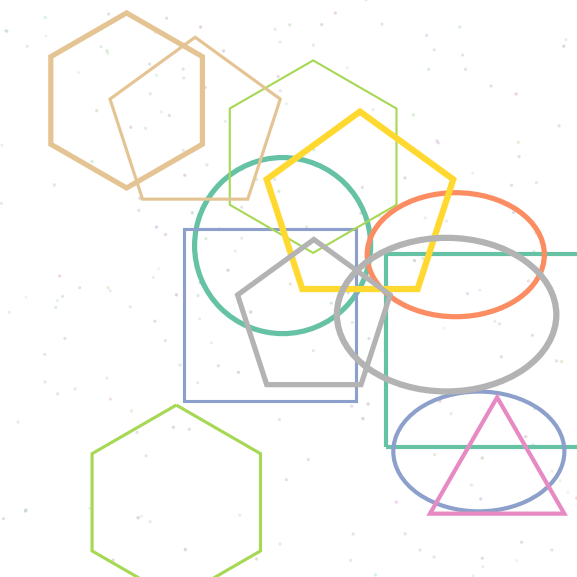[{"shape": "square", "thickness": 2, "radius": 0.84, "center": [0.836, 0.393]}, {"shape": "circle", "thickness": 2.5, "radius": 0.76, "center": [0.489, 0.574]}, {"shape": "oval", "thickness": 2.5, "radius": 0.77, "center": [0.789, 0.558]}, {"shape": "oval", "thickness": 2, "radius": 0.74, "center": [0.829, 0.217]}, {"shape": "square", "thickness": 1.5, "radius": 0.74, "center": [0.467, 0.454]}, {"shape": "triangle", "thickness": 2, "radius": 0.67, "center": [0.861, 0.177]}, {"shape": "hexagon", "thickness": 1.5, "radius": 0.84, "center": [0.305, 0.129]}, {"shape": "hexagon", "thickness": 1, "radius": 0.83, "center": [0.542, 0.728]}, {"shape": "pentagon", "thickness": 3, "radius": 0.85, "center": [0.623, 0.636]}, {"shape": "pentagon", "thickness": 1.5, "radius": 0.78, "center": [0.338, 0.78]}, {"shape": "hexagon", "thickness": 2.5, "radius": 0.76, "center": [0.219, 0.825]}, {"shape": "pentagon", "thickness": 2.5, "radius": 0.69, "center": [0.544, 0.445]}, {"shape": "oval", "thickness": 3, "radius": 0.95, "center": [0.773, 0.454]}]